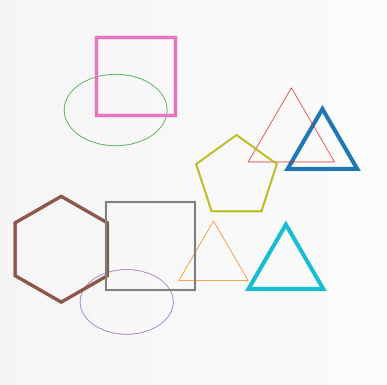[{"shape": "triangle", "thickness": 3, "radius": 0.52, "center": [0.832, 0.613]}, {"shape": "triangle", "thickness": 0.5, "radius": 0.52, "center": [0.551, 0.323]}, {"shape": "oval", "thickness": 0.5, "radius": 0.66, "center": [0.298, 0.714]}, {"shape": "triangle", "thickness": 0.5, "radius": 0.64, "center": [0.752, 0.644]}, {"shape": "oval", "thickness": 0.5, "radius": 0.6, "center": [0.327, 0.216]}, {"shape": "hexagon", "thickness": 2.5, "radius": 0.69, "center": [0.158, 0.353]}, {"shape": "square", "thickness": 2.5, "radius": 0.51, "center": [0.35, 0.803]}, {"shape": "square", "thickness": 1.5, "radius": 0.57, "center": [0.388, 0.361]}, {"shape": "pentagon", "thickness": 1.5, "radius": 0.55, "center": [0.61, 0.54]}, {"shape": "triangle", "thickness": 3, "radius": 0.56, "center": [0.738, 0.305]}]